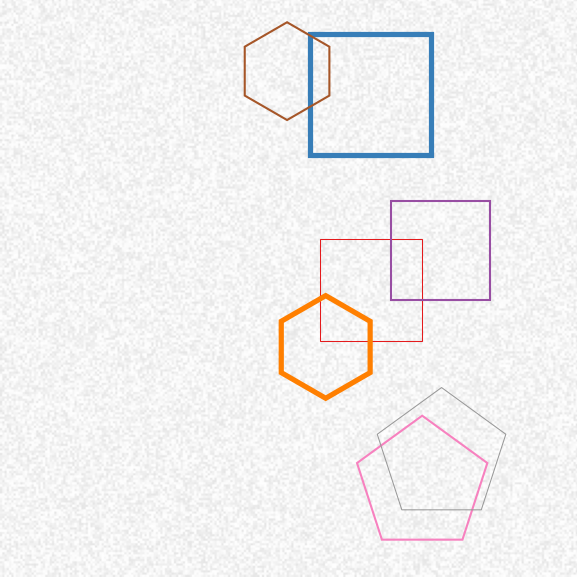[{"shape": "square", "thickness": 0.5, "radius": 0.44, "center": [0.643, 0.497]}, {"shape": "square", "thickness": 2.5, "radius": 0.52, "center": [0.642, 0.836]}, {"shape": "square", "thickness": 1, "radius": 0.43, "center": [0.762, 0.565]}, {"shape": "hexagon", "thickness": 2.5, "radius": 0.44, "center": [0.564, 0.398]}, {"shape": "hexagon", "thickness": 1, "radius": 0.42, "center": [0.497, 0.876]}, {"shape": "pentagon", "thickness": 1, "radius": 0.59, "center": [0.731, 0.161]}, {"shape": "pentagon", "thickness": 0.5, "radius": 0.59, "center": [0.765, 0.211]}]